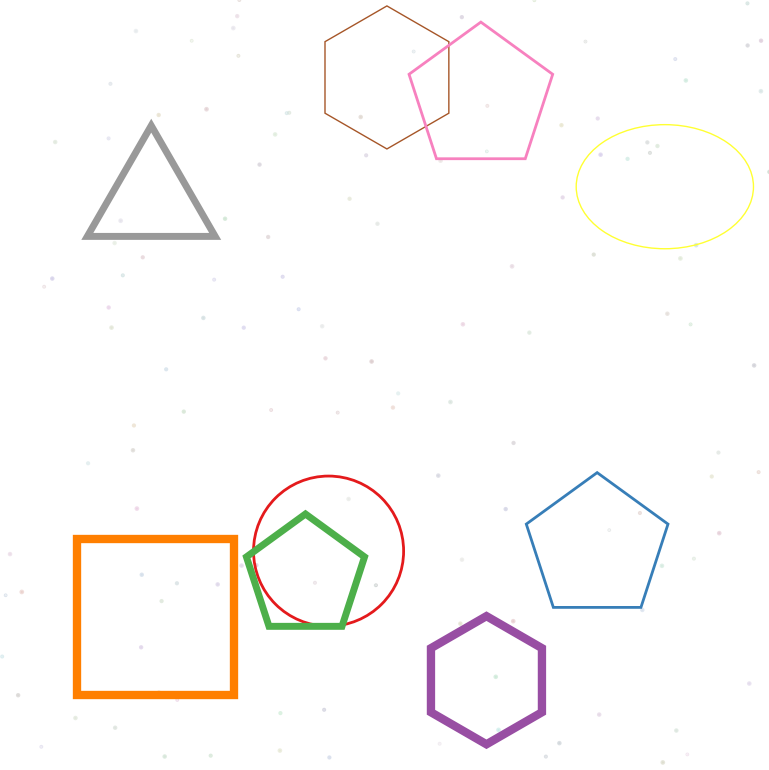[{"shape": "circle", "thickness": 1, "radius": 0.49, "center": [0.427, 0.284]}, {"shape": "pentagon", "thickness": 1, "radius": 0.48, "center": [0.776, 0.289]}, {"shape": "pentagon", "thickness": 2.5, "radius": 0.4, "center": [0.397, 0.252]}, {"shape": "hexagon", "thickness": 3, "radius": 0.42, "center": [0.632, 0.117]}, {"shape": "square", "thickness": 3, "radius": 0.51, "center": [0.202, 0.199]}, {"shape": "oval", "thickness": 0.5, "radius": 0.58, "center": [0.863, 0.758]}, {"shape": "hexagon", "thickness": 0.5, "radius": 0.46, "center": [0.502, 0.899]}, {"shape": "pentagon", "thickness": 1, "radius": 0.49, "center": [0.625, 0.873]}, {"shape": "triangle", "thickness": 2.5, "radius": 0.48, "center": [0.196, 0.741]}]